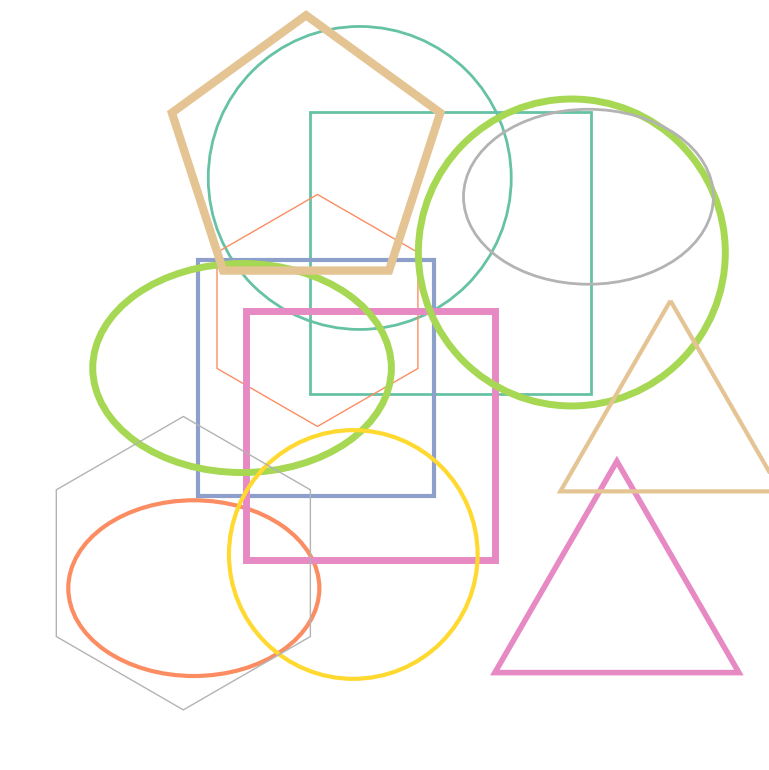[{"shape": "circle", "thickness": 1, "radius": 0.98, "center": [0.467, 0.769]}, {"shape": "square", "thickness": 1, "radius": 0.91, "center": [0.585, 0.671]}, {"shape": "oval", "thickness": 1.5, "radius": 0.82, "center": [0.252, 0.236]}, {"shape": "hexagon", "thickness": 0.5, "radius": 0.75, "center": [0.412, 0.597]}, {"shape": "square", "thickness": 1.5, "radius": 0.77, "center": [0.41, 0.509]}, {"shape": "square", "thickness": 2.5, "radius": 0.81, "center": [0.481, 0.434]}, {"shape": "triangle", "thickness": 2, "radius": 0.91, "center": [0.801, 0.218]}, {"shape": "oval", "thickness": 2.5, "radius": 0.97, "center": [0.314, 0.522]}, {"shape": "circle", "thickness": 2.5, "radius": 1.0, "center": [0.743, 0.672]}, {"shape": "circle", "thickness": 1.5, "radius": 0.81, "center": [0.459, 0.28]}, {"shape": "pentagon", "thickness": 3, "radius": 0.92, "center": [0.398, 0.797]}, {"shape": "triangle", "thickness": 1.5, "radius": 0.83, "center": [0.871, 0.444]}, {"shape": "oval", "thickness": 1, "radius": 0.81, "center": [0.764, 0.744]}, {"shape": "hexagon", "thickness": 0.5, "radius": 0.95, "center": [0.238, 0.269]}]